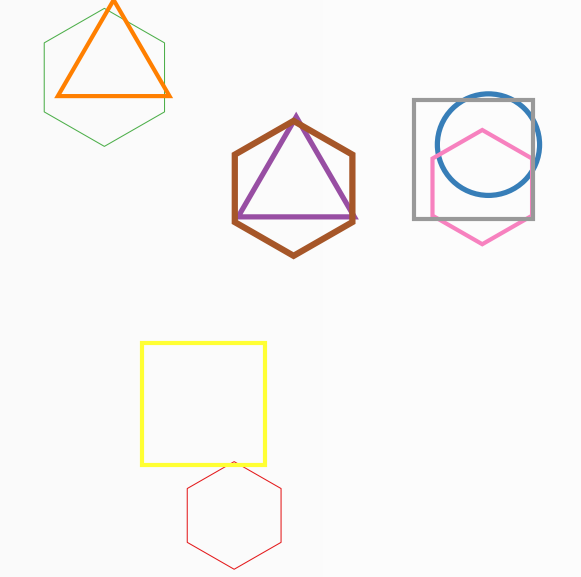[{"shape": "hexagon", "thickness": 0.5, "radius": 0.47, "center": [0.403, 0.107]}, {"shape": "circle", "thickness": 2.5, "radius": 0.44, "center": [0.84, 0.749]}, {"shape": "hexagon", "thickness": 0.5, "radius": 0.6, "center": [0.18, 0.865]}, {"shape": "triangle", "thickness": 2.5, "radius": 0.58, "center": [0.51, 0.681]}, {"shape": "triangle", "thickness": 2, "radius": 0.55, "center": [0.196, 0.888]}, {"shape": "square", "thickness": 2, "radius": 0.53, "center": [0.35, 0.3]}, {"shape": "hexagon", "thickness": 3, "radius": 0.58, "center": [0.505, 0.673]}, {"shape": "hexagon", "thickness": 2, "radius": 0.49, "center": [0.83, 0.675]}, {"shape": "square", "thickness": 2, "radius": 0.51, "center": [0.814, 0.723]}]